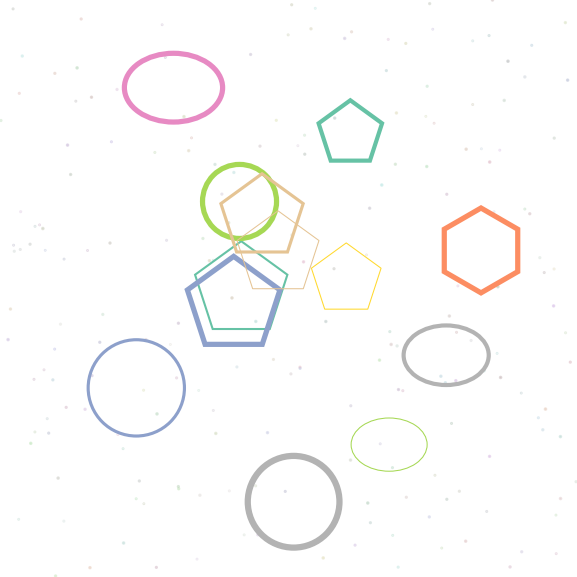[{"shape": "pentagon", "thickness": 1, "radius": 0.42, "center": [0.418, 0.497]}, {"shape": "pentagon", "thickness": 2, "radius": 0.29, "center": [0.607, 0.768]}, {"shape": "hexagon", "thickness": 2.5, "radius": 0.37, "center": [0.833, 0.565]}, {"shape": "circle", "thickness": 1.5, "radius": 0.42, "center": [0.236, 0.327]}, {"shape": "pentagon", "thickness": 2.5, "radius": 0.42, "center": [0.405, 0.471]}, {"shape": "oval", "thickness": 2.5, "radius": 0.43, "center": [0.3, 0.847]}, {"shape": "circle", "thickness": 2.5, "radius": 0.32, "center": [0.415, 0.65]}, {"shape": "oval", "thickness": 0.5, "radius": 0.33, "center": [0.674, 0.229]}, {"shape": "pentagon", "thickness": 0.5, "radius": 0.32, "center": [0.6, 0.515]}, {"shape": "pentagon", "thickness": 0.5, "radius": 0.37, "center": [0.481, 0.56]}, {"shape": "pentagon", "thickness": 1.5, "radius": 0.37, "center": [0.454, 0.623]}, {"shape": "oval", "thickness": 2, "radius": 0.37, "center": [0.773, 0.384]}, {"shape": "circle", "thickness": 3, "radius": 0.4, "center": [0.508, 0.13]}]